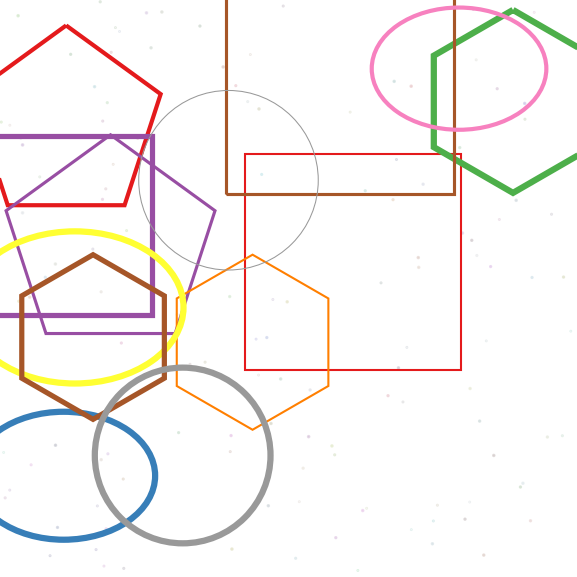[{"shape": "square", "thickness": 1, "radius": 0.94, "center": [0.611, 0.545]}, {"shape": "pentagon", "thickness": 2, "radius": 0.86, "center": [0.115, 0.783]}, {"shape": "oval", "thickness": 3, "radius": 0.79, "center": [0.11, 0.175]}, {"shape": "hexagon", "thickness": 3, "radius": 0.79, "center": [0.888, 0.824]}, {"shape": "square", "thickness": 2.5, "radius": 0.78, "center": [0.109, 0.609]}, {"shape": "pentagon", "thickness": 1.5, "radius": 0.95, "center": [0.191, 0.575]}, {"shape": "hexagon", "thickness": 1, "radius": 0.76, "center": [0.437, 0.407]}, {"shape": "oval", "thickness": 3, "radius": 0.94, "center": [0.13, 0.467]}, {"shape": "hexagon", "thickness": 2.5, "radius": 0.71, "center": [0.161, 0.416]}, {"shape": "square", "thickness": 1.5, "radius": 0.99, "center": [0.588, 0.861]}, {"shape": "oval", "thickness": 2, "radius": 0.76, "center": [0.795, 0.88]}, {"shape": "circle", "thickness": 0.5, "radius": 0.78, "center": [0.396, 0.687]}, {"shape": "circle", "thickness": 3, "radius": 0.76, "center": [0.316, 0.21]}]